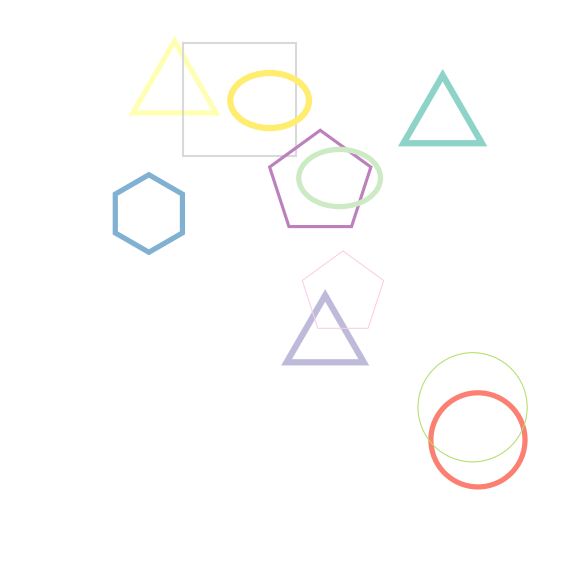[{"shape": "triangle", "thickness": 3, "radius": 0.39, "center": [0.767, 0.79]}, {"shape": "triangle", "thickness": 2.5, "radius": 0.42, "center": [0.302, 0.845]}, {"shape": "triangle", "thickness": 3, "radius": 0.39, "center": [0.563, 0.41]}, {"shape": "circle", "thickness": 2.5, "radius": 0.41, "center": [0.828, 0.237]}, {"shape": "hexagon", "thickness": 2.5, "radius": 0.34, "center": [0.258, 0.629]}, {"shape": "circle", "thickness": 0.5, "radius": 0.47, "center": [0.818, 0.294]}, {"shape": "pentagon", "thickness": 0.5, "radius": 0.37, "center": [0.594, 0.491]}, {"shape": "square", "thickness": 1, "radius": 0.49, "center": [0.415, 0.827]}, {"shape": "pentagon", "thickness": 1.5, "radius": 0.46, "center": [0.555, 0.681]}, {"shape": "oval", "thickness": 2.5, "radius": 0.35, "center": [0.588, 0.691]}, {"shape": "oval", "thickness": 3, "radius": 0.34, "center": [0.467, 0.825]}]